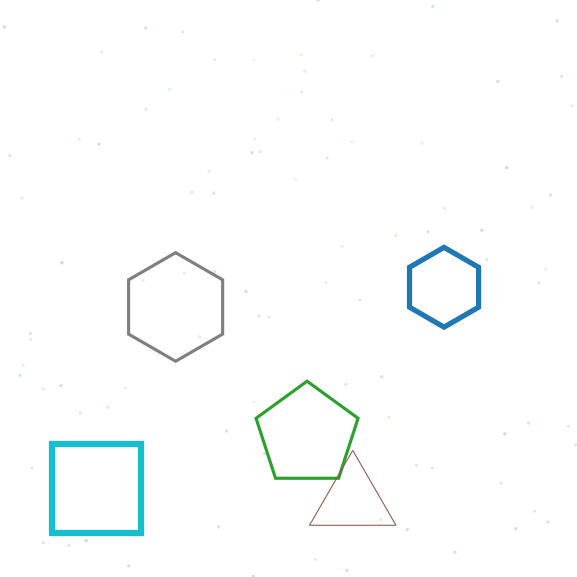[{"shape": "hexagon", "thickness": 2.5, "radius": 0.35, "center": [0.769, 0.502]}, {"shape": "pentagon", "thickness": 1.5, "radius": 0.46, "center": [0.532, 0.246]}, {"shape": "triangle", "thickness": 0.5, "radius": 0.43, "center": [0.611, 0.133]}, {"shape": "hexagon", "thickness": 1.5, "radius": 0.47, "center": [0.304, 0.468]}, {"shape": "square", "thickness": 3, "radius": 0.38, "center": [0.167, 0.154]}]